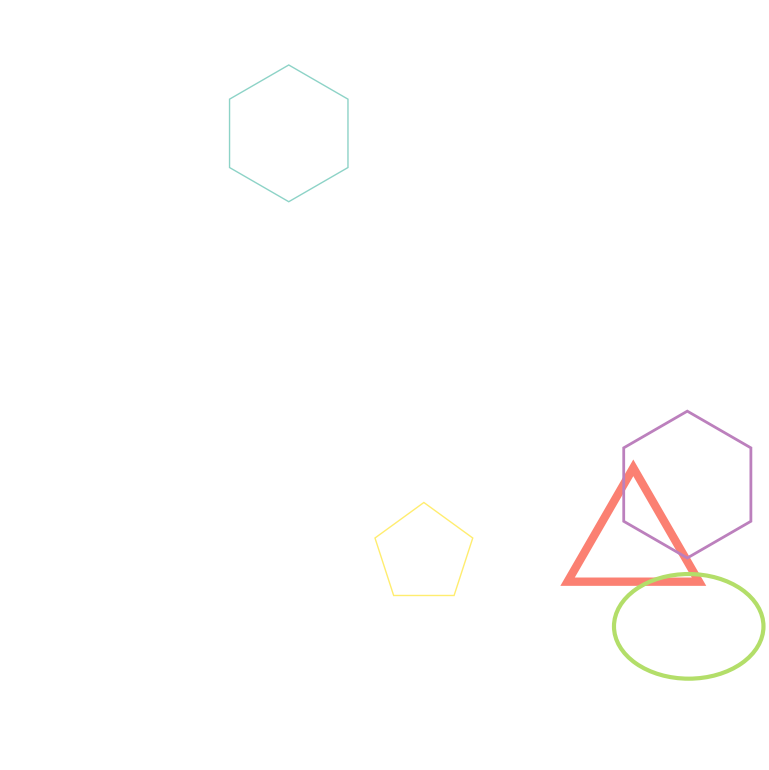[{"shape": "hexagon", "thickness": 0.5, "radius": 0.44, "center": [0.375, 0.827]}, {"shape": "triangle", "thickness": 3, "radius": 0.49, "center": [0.822, 0.294]}, {"shape": "oval", "thickness": 1.5, "radius": 0.49, "center": [0.894, 0.187]}, {"shape": "hexagon", "thickness": 1, "radius": 0.48, "center": [0.893, 0.371]}, {"shape": "pentagon", "thickness": 0.5, "radius": 0.33, "center": [0.55, 0.281]}]